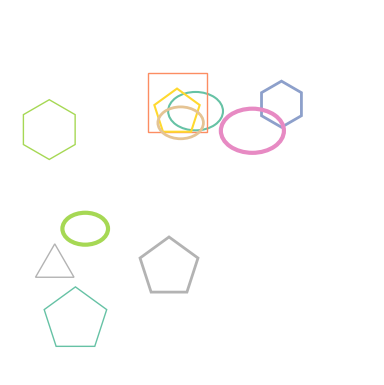[{"shape": "oval", "thickness": 1.5, "radius": 0.36, "center": [0.508, 0.711]}, {"shape": "pentagon", "thickness": 1, "radius": 0.43, "center": [0.196, 0.169]}, {"shape": "square", "thickness": 1, "radius": 0.38, "center": [0.46, 0.733]}, {"shape": "hexagon", "thickness": 2, "radius": 0.3, "center": [0.731, 0.729]}, {"shape": "oval", "thickness": 3, "radius": 0.41, "center": [0.656, 0.66]}, {"shape": "oval", "thickness": 3, "radius": 0.3, "center": [0.221, 0.406]}, {"shape": "hexagon", "thickness": 1, "radius": 0.39, "center": [0.128, 0.663]}, {"shape": "pentagon", "thickness": 1.5, "radius": 0.31, "center": [0.46, 0.708]}, {"shape": "oval", "thickness": 2, "radius": 0.3, "center": [0.469, 0.681]}, {"shape": "pentagon", "thickness": 2, "radius": 0.4, "center": [0.439, 0.305]}, {"shape": "triangle", "thickness": 1, "radius": 0.29, "center": [0.142, 0.309]}]